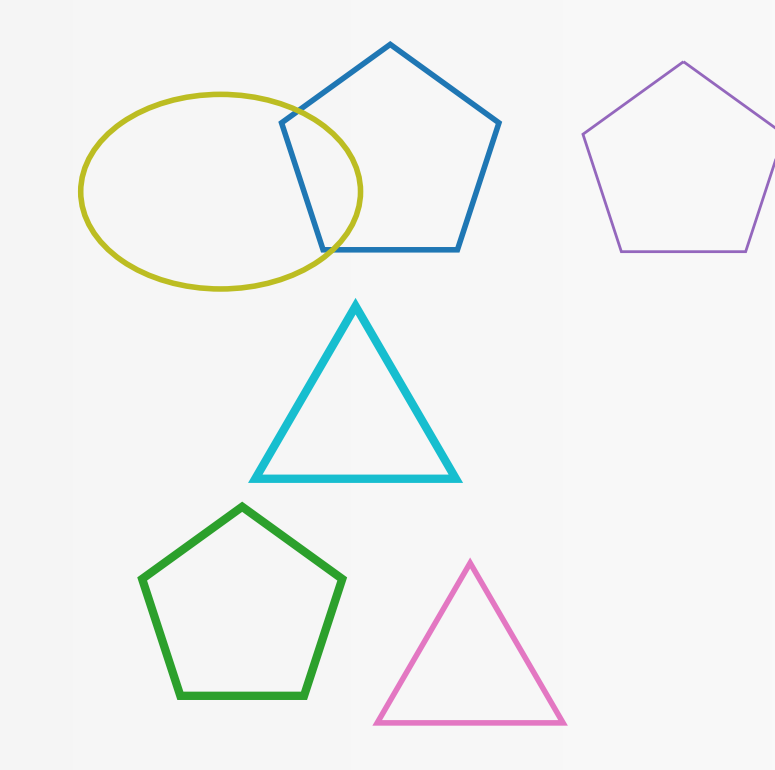[{"shape": "pentagon", "thickness": 2, "radius": 0.74, "center": [0.504, 0.795]}, {"shape": "pentagon", "thickness": 3, "radius": 0.68, "center": [0.313, 0.206]}, {"shape": "pentagon", "thickness": 1, "radius": 0.68, "center": [0.882, 0.783]}, {"shape": "triangle", "thickness": 2, "radius": 0.69, "center": [0.607, 0.13]}, {"shape": "oval", "thickness": 2, "radius": 0.9, "center": [0.285, 0.751]}, {"shape": "triangle", "thickness": 3, "radius": 0.75, "center": [0.459, 0.453]}]